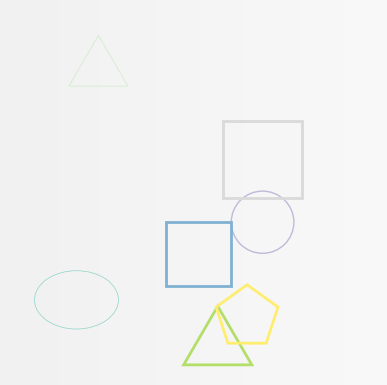[{"shape": "oval", "thickness": 0.5, "radius": 0.54, "center": [0.197, 0.221]}, {"shape": "circle", "thickness": 1, "radius": 0.4, "center": [0.678, 0.423]}, {"shape": "square", "thickness": 2, "radius": 0.42, "center": [0.512, 0.34]}, {"shape": "triangle", "thickness": 2, "radius": 0.51, "center": [0.562, 0.103]}, {"shape": "square", "thickness": 2, "radius": 0.5, "center": [0.677, 0.586]}, {"shape": "triangle", "thickness": 0.5, "radius": 0.44, "center": [0.254, 0.82]}, {"shape": "pentagon", "thickness": 2, "radius": 0.42, "center": [0.638, 0.177]}]